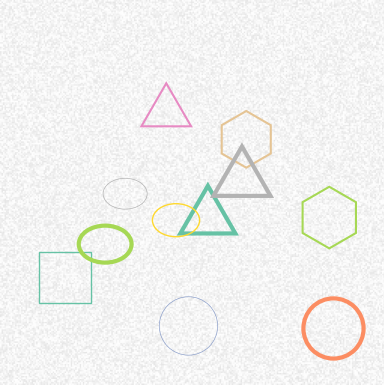[{"shape": "square", "thickness": 1, "radius": 0.33, "center": [0.169, 0.28]}, {"shape": "triangle", "thickness": 3, "radius": 0.41, "center": [0.54, 0.435]}, {"shape": "circle", "thickness": 3, "radius": 0.39, "center": [0.866, 0.147]}, {"shape": "circle", "thickness": 0.5, "radius": 0.38, "center": [0.49, 0.153]}, {"shape": "triangle", "thickness": 1.5, "radius": 0.37, "center": [0.432, 0.709]}, {"shape": "hexagon", "thickness": 1.5, "radius": 0.4, "center": [0.855, 0.435]}, {"shape": "oval", "thickness": 3, "radius": 0.34, "center": [0.273, 0.366]}, {"shape": "oval", "thickness": 1, "radius": 0.31, "center": [0.457, 0.428]}, {"shape": "hexagon", "thickness": 1.5, "radius": 0.37, "center": [0.64, 0.638]}, {"shape": "oval", "thickness": 0.5, "radius": 0.29, "center": [0.325, 0.497]}, {"shape": "triangle", "thickness": 3, "radius": 0.43, "center": [0.628, 0.534]}]